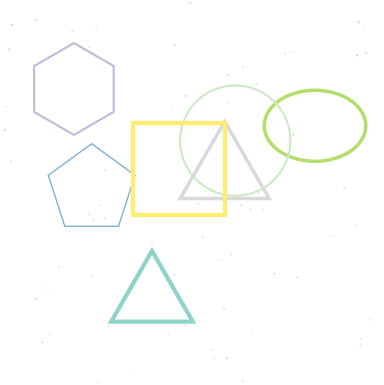[{"shape": "triangle", "thickness": 3, "radius": 0.61, "center": [0.395, 0.226]}, {"shape": "hexagon", "thickness": 1.5, "radius": 0.6, "center": [0.192, 0.769]}, {"shape": "pentagon", "thickness": 1, "radius": 0.59, "center": [0.238, 0.508]}, {"shape": "oval", "thickness": 2.5, "radius": 0.66, "center": [0.818, 0.673]}, {"shape": "triangle", "thickness": 2.5, "radius": 0.67, "center": [0.584, 0.551]}, {"shape": "circle", "thickness": 1.5, "radius": 0.72, "center": [0.611, 0.635]}, {"shape": "square", "thickness": 3, "radius": 0.6, "center": [0.464, 0.561]}]